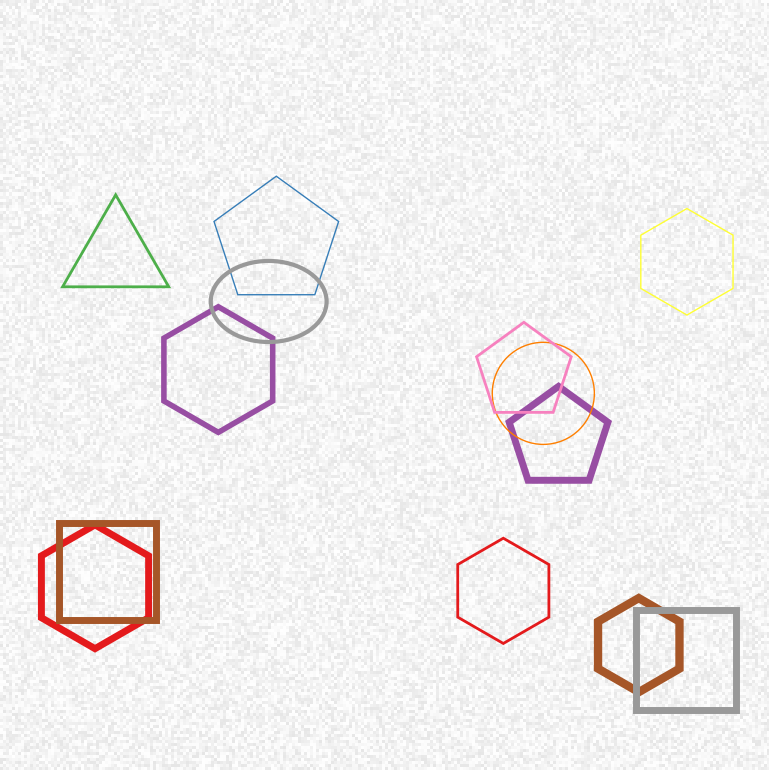[{"shape": "hexagon", "thickness": 1, "radius": 0.34, "center": [0.654, 0.233]}, {"shape": "hexagon", "thickness": 2.5, "radius": 0.4, "center": [0.123, 0.238]}, {"shape": "pentagon", "thickness": 0.5, "radius": 0.43, "center": [0.359, 0.686]}, {"shape": "triangle", "thickness": 1, "radius": 0.4, "center": [0.15, 0.667]}, {"shape": "hexagon", "thickness": 2, "radius": 0.41, "center": [0.283, 0.52]}, {"shape": "pentagon", "thickness": 2.5, "radius": 0.34, "center": [0.725, 0.431]}, {"shape": "circle", "thickness": 0.5, "radius": 0.33, "center": [0.706, 0.489]}, {"shape": "hexagon", "thickness": 0.5, "radius": 0.35, "center": [0.892, 0.66]}, {"shape": "hexagon", "thickness": 3, "radius": 0.31, "center": [0.83, 0.162]}, {"shape": "square", "thickness": 2.5, "radius": 0.31, "center": [0.139, 0.258]}, {"shape": "pentagon", "thickness": 1, "radius": 0.32, "center": [0.68, 0.517]}, {"shape": "square", "thickness": 2.5, "radius": 0.32, "center": [0.891, 0.142]}, {"shape": "oval", "thickness": 1.5, "radius": 0.38, "center": [0.349, 0.608]}]